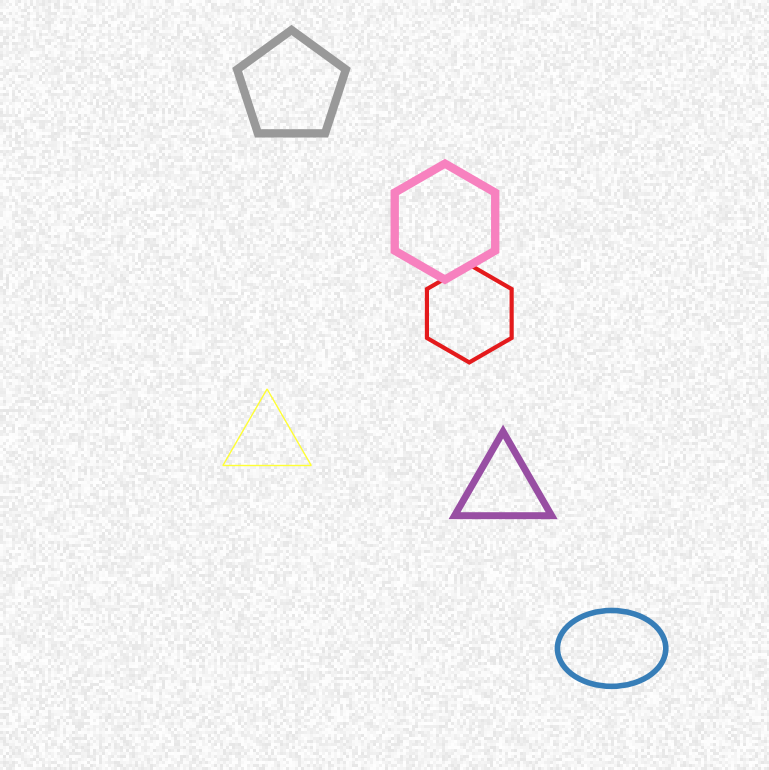[{"shape": "hexagon", "thickness": 1.5, "radius": 0.32, "center": [0.609, 0.593]}, {"shape": "oval", "thickness": 2, "radius": 0.35, "center": [0.794, 0.158]}, {"shape": "triangle", "thickness": 2.5, "radius": 0.36, "center": [0.653, 0.367]}, {"shape": "triangle", "thickness": 0.5, "radius": 0.33, "center": [0.347, 0.429]}, {"shape": "hexagon", "thickness": 3, "radius": 0.38, "center": [0.578, 0.712]}, {"shape": "pentagon", "thickness": 3, "radius": 0.37, "center": [0.379, 0.887]}]